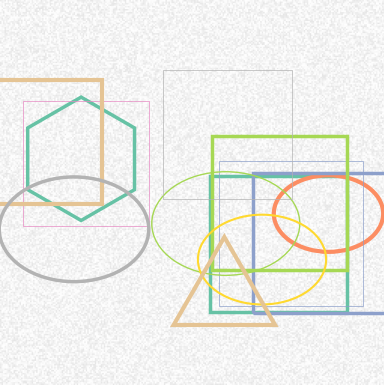[{"shape": "hexagon", "thickness": 2.5, "radius": 0.8, "center": [0.211, 0.588]}, {"shape": "square", "thickness": 2.5, "radius": 0.89, "center": [0.723, 0.366]}, {"shape": "oval", "thickness": 3, "radius": 0.71, "center": [0.853, 0.445]}, {"shape": "square", "thickness": 0.5, "radius": 0.94, "center": [0.755, 0.393]}, {"shape": "square", "thickness": 2.5, "radius": 0.91, "center": [0.838, 0.369]}, {"shape": "square", "thickness": 0.5, "radius": 0.82, "center": [0.222, 0.575]}, {"shape": "oval", "thickness": 1, "radius": 0.96, "center": [0.586, 0.419]}, {"shape": "square", "thickness": 2.5, "radius": 0.87, "center": [0.727, 0.472]}, {"shape": "oval", "thickness": 1.5, "radius": 0.83, "center": [0.681, 0.326]}, {"shape": "square", "thickness": 3, "radius": 0.81, "center": [0.103, 0.631]}, {"shape": "triangle", "thickness": 3, "radius": 0.76, "center": [0.583, 0.232]}, {"shape": "square", "thickness": 0.5, "radius": 0.84, "center": [0.591, 0.652]}, {"shape": "oval", "thickness": 2.5, "radius": 0.97, "center": [0.192, 0.404]}]